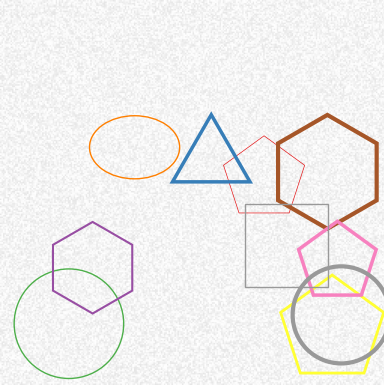[{"shape": "pentagon", "thickness": 0.5, "radius": 0.55, "center": [0.686, 0.537]}, {"shape": "triangle", "thickness": 2.5, "radius": 0.58, "center": [0.549, 0.586]}, {"shape": "circle", "thickness": 1, "radius": 0.71, "center": [0.179, 0.159]}, {"shape": "hexagon", "thickness": 1.5, "radius": 0.59, "center": [0.241, 0.305]}, {"shape": "oval", "thickness": 1, "radius": 0.59, "center": [0.35, 0.617]}, {"shape": "pentagon", "thickness": 2, "radius": 0.7, "center": [0.863, 0.145]}, {"shape": "hexagon", "thickness": 3, "radius": 0.74, "center": [0.85, 0.554]}, {"shape": "pentagon", "thickness": 2.5, "radius": 0.53, "center": [0.876, 0.319]}, {"shape": "circle", "thickness": 3, "radius": 0.63, "center": [0.886, 0.182]}, {"shape": "square", "thickness": 1, "radius": 0.54, "center": [0.743, 0.363]}]